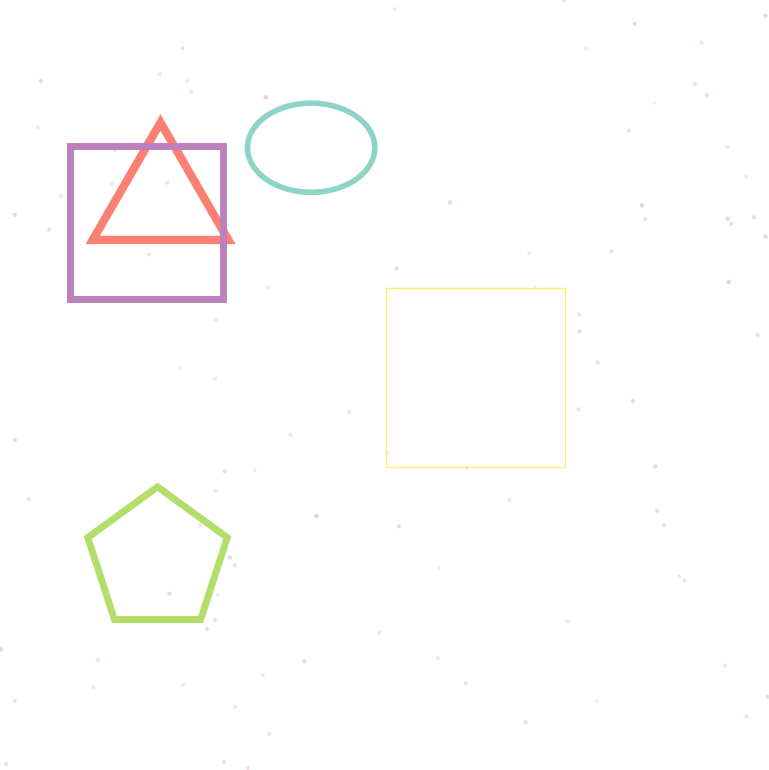[{"shape": "oval", "thickness": 2, "radius": 0.41, "center": [0.404, 0.808]}, {"shape": "triangle", "thickness": 3, "radius": 0.51, "center": [0.208, 0.739]}, {"shape": "pentagon", "thickness": 2.5, "radius": 0.48, "center": [0.205, 0.272]}, {"shape": "square", "thickness": 2.5, "radius": 0.5, "center": [0.191, 0.711]}, {"shape": "square", "thickness": 0.5, "radius": 0.58, "center": [0.617, 0.51]}]